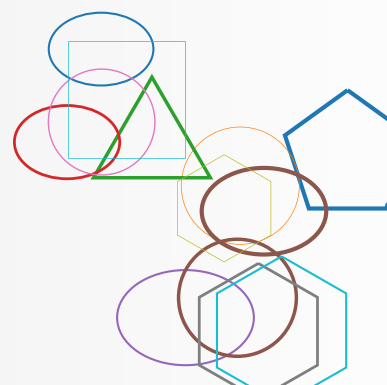[{"shape": "pentagon", "thickness": 3, "radius": 0.85, "center": [0.897, 0.596]}, {"shape": "oval", "thickness": 1.5, "radius": 0.68, "center": [0.261, 0.872]}, {"shape": "circle", "thickness": 0.5, "radius": 0.76, "center": [0.62, 0.518]}, {"shape": "triangle", "thickness": 2.5, "radius": 0.87, "center": [0.392, 0.625]}, {"shape": "oval", "thickness": 2, "radius": 0.68, "center": [0.173, 0.631]}, {"shape": "oval", "thickness": 1.5, "radius": 0.88, "center": [0.479, 0.175]}, {"shape": "circle", "thickness": 2.5, "radius": 0.76, "center": [0.613, 0.227]}, {"shape": "oval", "thickness": 3, "radius": 0.8, "center": [0.681, 0.451]}, {"shape": "circle", "thickness": 1, "radius": 0.69, "center": [0.262, 0.683]}, {"shape": "hexagon", "thickness": 2, "radius": 0.88, "center": [0.667, 0.14]}, {"shape": "hexagon", "thickness": 0.5, "radius": 0.7, "center": [0.579, 0.459]}, {"shape": "hexagon", "thickness": 1.5, "radius": 0.96, "center": [0.727, 0.142]}, {"shape": "square", "thickness": 0.5, "radius": 0.76, "center": [0.326, 0.742]}]